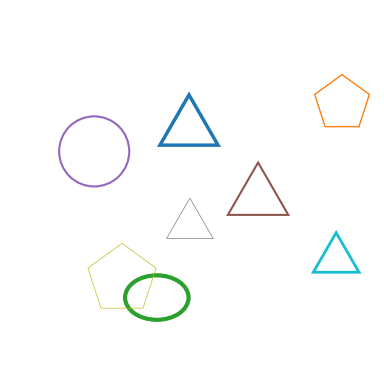[{"shape": "triangle", "thickness": 2.5, "radius": 0.44, "center": [0.491, 0.667]}, {"shape": "pentagon", "thickness": 1, "radius": 0.37, "center": [0.888, 0.732]}, {"shape": "oval", "thickness": 3, "radius": 0.41, "center": [0.407, 0.227]}, {"shape": "circle", "thickness": 1.5, "radius": 0.46, "center": [0.245, 0.607]}, {"shape": "triangle", "thickness": 1.5, "radius": 0.45, "center": [0.67, 0.487]}, {"shape": "triangle", "thickness": 0.5, "radius": 0.35, "center": [0.493, 0.415]}, {"shape": "pentagon", "thickness": 0.5, "radius": 0.47, "center": [0.317, 0.275]}, {"shape": "triangle", "thickness": 2, "radius": 0.34, "center": [0.873, 0.327]}]